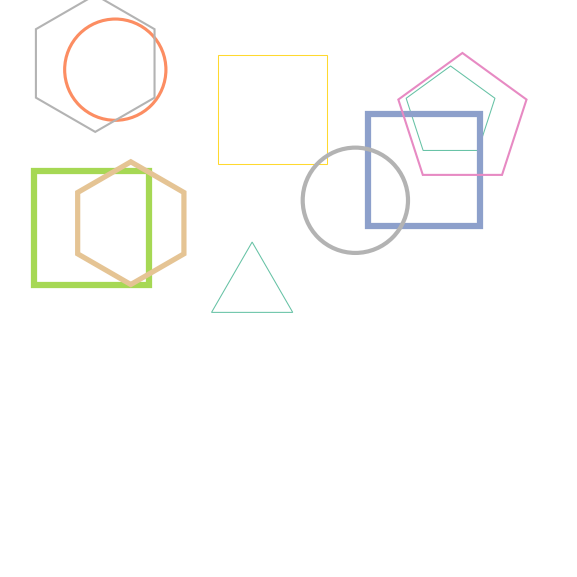[{"shape": "pentagon", "thickness": 0.5, "radius": 0.4, "center": [0.78, 0.804]}, {"shape": "triangle", "thickness": 0.5, "radius": 0.41, "center": [0.437, 0.499]}, {"shape": "circle", "thickness": 1.5, "radius": 0.44, "center": [0.2, 0.878]}, {"shape": "square", "thickness": 3, "radius": 0.48, "center": [0.733, 0.705]}, {"shape": "pentagon", "thickness": 1, "radius": 0.58, "center": [0.801, 0.791]}, {"shape": "square", "thickness": 3, "radius": 0.5, "center": [0.159, 0.605]}, {"shape": "square", "thickness": 0.5, "radius": 0.47, "center": [0.472, 0.809]}, {"shape": "hexagon", "thickness": 2.5, "radius": 0.53, "center": [0.226, 0.613]}, {"shape": "hexagon", "thickness": 1, "radius": 0.59, "center": [0.165, 0.889]}, {"shape": "circle", "thickness": 2, "radius": 0.46, "center": [0.615, 0.652]}]